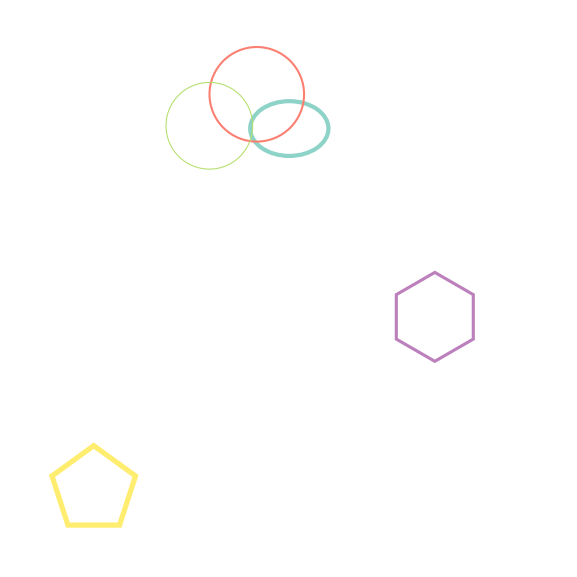[{"shape": "oval", "thickness": 2, "radius": 0.34, "center": [0.501, 0.777]}, {"shape": "circle", "thickness": 1, "radius": 0.41, "center": [0.445, 0.836]}, {"shape": "circle", "thickness": 0.5, "radius": 0.38, "center": [0.363, 0.781]}, {"shape": "hexagon", "thickness": 1.5, "radius": 0.38, "center": [0.753, 0.45]}, {"shape": "pentagon", "thickness": 2.5, "radius": 0.38, "center": [0.162, 0.151]}]